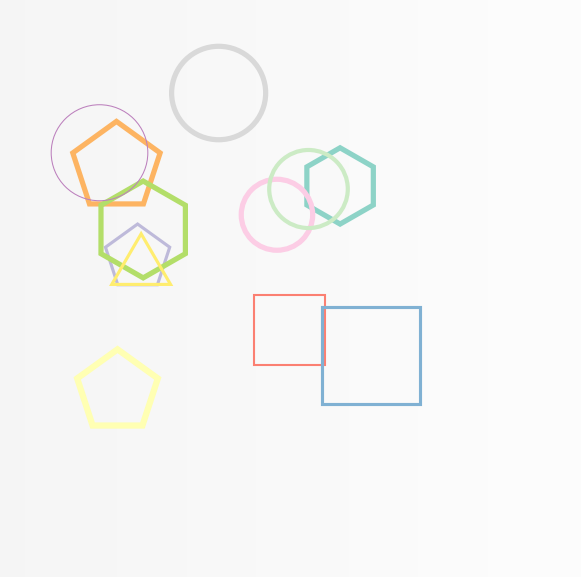[{"shape": "hexagon", "thickness": 2.5, "radius": 0.33, "center": [0.585, 0.677]}, {"shape": "pentagon", "thickness": 3, "radius": 0.36, "center": [0.202, 0.321]}, {"shape": "pentagon", "thickness": 1.5, "radius": 0.29, "center": [0.237, 0.553]}, {"shape": "square", "thickness": 1, "radius": 0.3, "center": [0.498, 0.427]}, {"shape": "square", "thickness": 1.5, "radius": 0.42, "center": [0.638, 0.384]}, {"shape": "pentagon", "thickness": 2.5, "radius": 0.39, "center": [0.2, 0.71]}, {"shape": "hexagon", "thickness": 2.5, "radius": 0.42, "center": [0.246, 0.602]}, {"shape": "circle", "thickness": 2.5, "radius": 0.31, "center": [0.476, 0.627]}, {"shape": "circle", "thickness": 2.5, "radius": 0.4, "center": [0.376, 0.838]}, {"shape": "circle", "thickness": 0.5, "radius": 0.42, "center": [0.171, 0.735]}, {"shape": "circle", "thickness": 2, "radius": 0.34, "center": [0.531, 0.672]}, {"shape": "triangle", "thickness": 1.5, "radius": 0.29, "center": [0.243, 0.536]}]